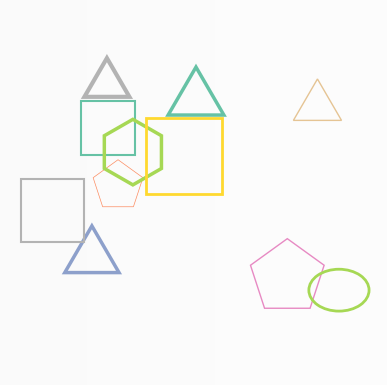[{"shape": "triangle", "thickness": 2.5, "radius": 0.42, "center": [0.506, 0.743]}, {"shape": "square", "thickness": 1.5, "radius": 0.35, "center": [0.279, 0.668]}, {"shape": "pentagon", "thickness": 0.5, "radius": 0.34, "center": [0.305, 0.518]}, {"shape": "triangle", "thickness": 2.5, "radius": 0.4, "center": [0.237, 0.332]}, {"shape": "pentagon", "thickness": 1, "radius": 0.5, "center": [0.741, 0.28]}, {"shape": "hexagon", "thickness": 2.5, "radius": 0.43, "center": [0.343, 0.605]}, {"shape": "oval", "thickness": 2, "radius": 0.39, "center": [0.875, 0.246]}, {"shape": "square", "thickness": 2, "radius": 0.49, "center": [0.475, 0.595]}, {"shape": "triangle", "thickness": 1, "radius": 0.36, "center": [0.819, 0.723]}, {"shape": "triangle", "thickness": 3, "radius": 0.34, "center": [0.276, 0.782]}, {"shape": "square", "thickness": 1.5, "radius": 0.41, "center": [0.136, 0.452]}]